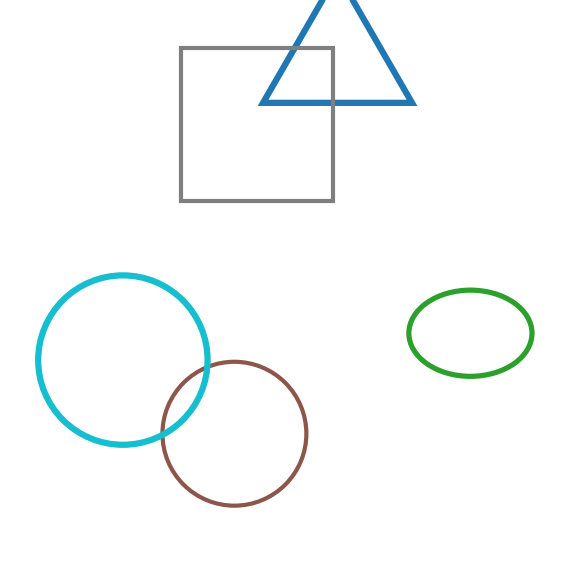[{"shape": "triangle", "thickness": 3, "radius": 0.74, "center": [0.584, 0.896]}, {"shape": "oval", "thickness": 2.5, "radius": 0.53, "center": [0.815, 0.422]}, {"shape": "circle", "thickness": 2, "radius": 0.62, "center": [0.406, 0.248]}, {"shape": "square", "thickness": 2, "radius": 0.66, "center": [0.445, 0.784]}, {"shape": "circle", "thickness": 3, "radius": 0.73, "center": [0.213, 0.376]}]